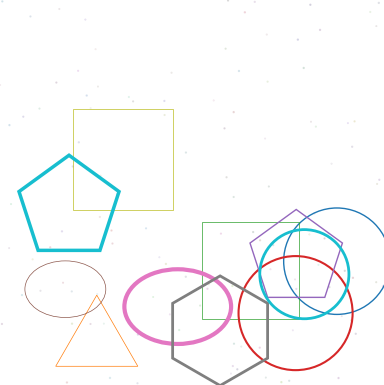[{"shape": "circle", "thickness": 1, "radius": 0.69, "center": [0.875, 0.322]}, {"shape": "triangle", "thickness": 0.5, "radius": 0.62, "center": [0.251, 0.11]}, {"shape": "square", "thickness": 0.5, "radius": 0.63, "center": [0.651, 0.298]}, {"shape": "circle", "thickness": 1.5, "radius": 0.74, "center": [0.768, 0.187]}, {"shape": "pentagon", "thickness": 1, "radius": 0.63, "center": [0.769, 0.33]}, {"shape": "oval", "thickness": 0.5, "radius": 0.53, "center": [0.17, 0.249]}, {"shape": "oval", "thickness": 3, "radius": 0.69, "center": [0.462, 0.204]}, {"shape": "hexagon", "thickness": 2, "radius": 0.71, "center": [0.572, 0.141]}, {"shape": "square", "thickness": 0.5, "radius": 0.65, "center": [0.319, 0.586]}, {"shape": "circle", "thickness": 2, "radius": 0.58, "center": [0.791, 0.288]}, {"shape": "pentagon", "thickness": 2.5, "radius": 0.68, "center": [0.179, 0.46]}]